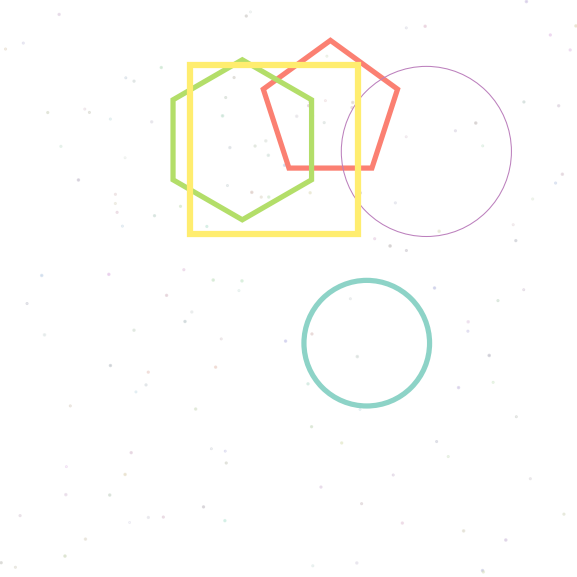[{"shape": "circle", "thickness": 2.5, "radius": 0.54, "center": [0.635, 0.405]}, {"shape": "pentagon", "thickness": 2.5, "radius": 0.61, "center": [0.572, 0.807]}, {"shape": "hexagon", "thickness": 2.5, "radius": 0.69, "center": [0.42, 0.757]}, {"shape": "circle", "thickness": 0.5, "radius": 0.74, "center": [0.738, 0.737]}, {"shape": "square", "thickness": 3, "radius": 0.73, "center": [0.475, 0.74]}]